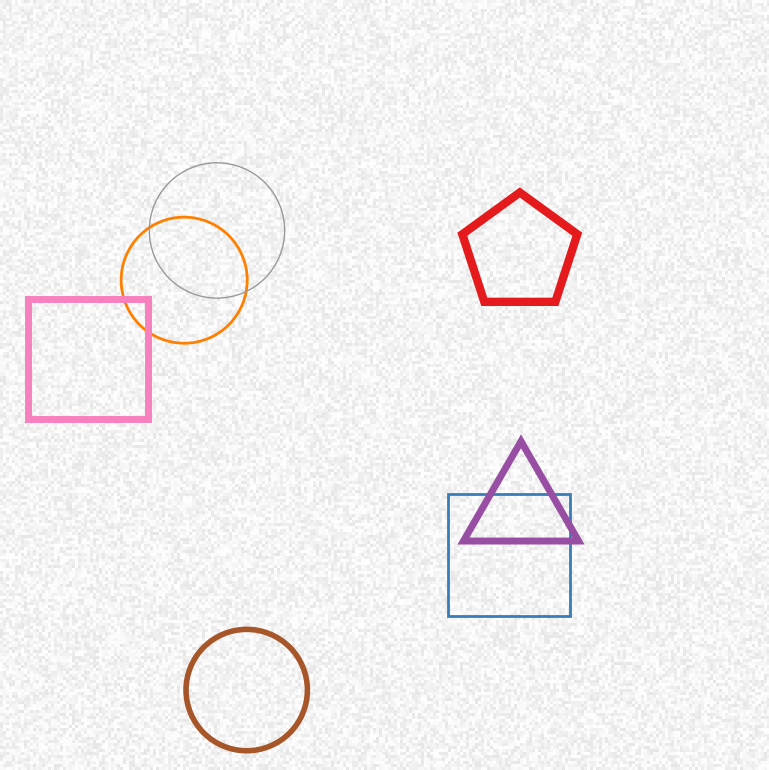[{"shape": "pentagon", "thickness": 3, "radius": 0.39, "center": [0.675, 0.672]}, {"shape": "square", "thickness": 1, "radius": 0.4, "center": [0.661, 0.279]}, {"shape": "triangle", "thickness": 2.5, "radius": 0.43, "center": [0.677, 0.341]}, {"shape": "circle", "thickness": 1, "radius": 0.41, "center": [0.239, 0.636]}, {"shape": "circle", "thickness": 2, "radius": 0.39, "center": [0.32, 0.104]}, {"shape": "square", "thickness": 2.5, "radius": 0.39, "center": [0.114, 0.533]}, {"shape": "circle", "thickness": 0.5, "radius": 0.44, "center": [0.282, 0.701]}]